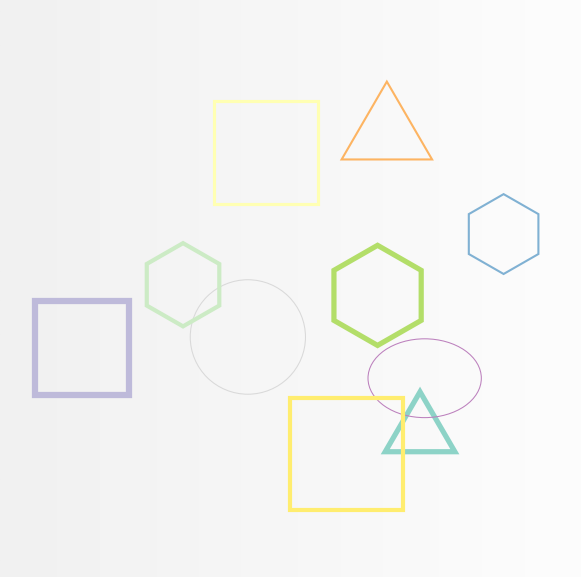[{"shape": "triangle", "thickness": 2.5, "radius": 0.35, "center": [0.723, 0.252]}, {"shape": "square", "thickness": 1.5, "radius": 0.45, "center": [0.458, 0.735]}, {"shape": "square", "thickness": 3, "radius": 0.41, "center": [0.141, 0.396]}, {"shape": "hexagon", "thickness": 1, "radius": 0.35, "center": [0.866, 0.594]}, {"shape": "triangle", "thickness": 1, "radius": 0.45, "center": [0.666, 0.768]}, {"shape": "hexagon", "thickness": 2.5, "radius": 0.43, "center": [0.65, 0.488]}, {"shape": "circle", "thickness": 0.5, "radius": 0.5, "center": [0.426, 0.416]}, {"shape": "oval", "thickness": 0.5, "radius": 0.49, "center": [0.731, 0.344]}, {"shape": "hexagon", "thickness": 2, "radius": 0.36, "center": [0.315, 0.506]}, {"shape": "square", "thickness": 2, "radius": 0.49, "center": [0.596, 0.213]}]